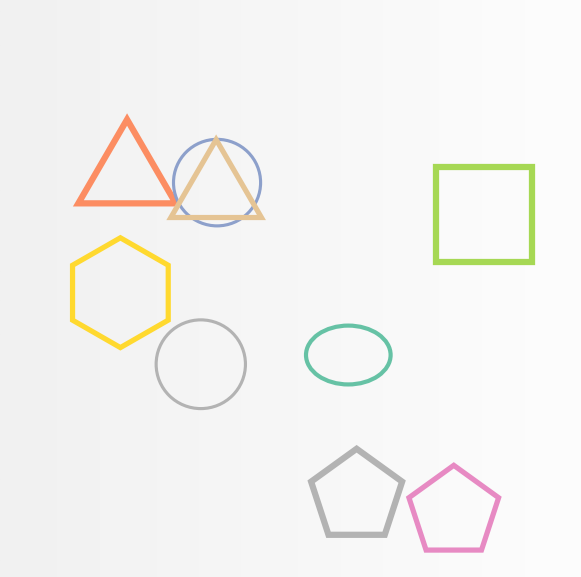[{"shape": "oval", "thickness": 2, "radius": 0.36, "center": [0.599, 0.384]}, {"shape": "triangle", "thickness": 3, "radius": 0.48, "center": [0.219, 0.695]}, {"shape": "circle", "thickness": 1.5, "radius": 0.37, "center": [0.373, 0.683]}, {"shape": "pentagon", "thickness": 2.5, "radius": 0.41, "center": [0.781, 0.112]}, {"shape": "square", "thickness": 3, "radius": 0.41, "center": [0.833, 0.628]}, {"shape": "hexagon", "thickness": 2.5, "radius": 0.48, "center": [0.207, 0.492]}, {"shape": "triangle", "thickness": 2.5, "radius": 0.45, "center": [0.372, 0.667]}, {"shape": "circle", "thickness": 1.5, "radius": 0.38, "center": [0.345, 0.368]}, {"shape": "pentagon", "thickness": 3, "radius": 0.41, "center": [0.614, 0.14]}]